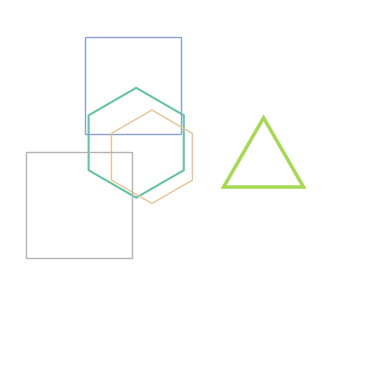[{"shape": "hexagon", "thickness": 1.5, "radius": 0.71, "center": [0.354, 0.629]}, {"shape": "square", "thickness": 1, "radius": 0.63, "center": [0.345, 0.777]}, {"shape": "triangle", "thickness": 2.5, "radius": 0.6, "center": [0.685, 0.574]}, {"shape": "hexagon", "thickness": 1, "radius": 0.61, "center": [0.395, 0.593]}, {"shape": "square", "thickness": 1, "radius": 0.69, "center": [0.205, 0.467]}]